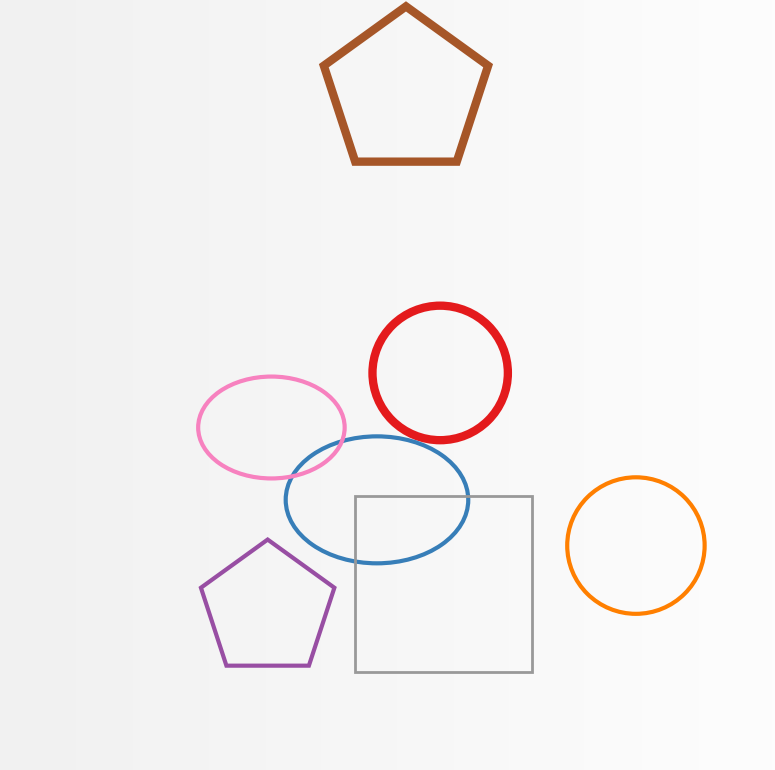[{"shape": "circle", "thickness": 3, "radius": 0.44, "center": [0.568, 0.516]}, {"shape": "oval", "thickness": 1.5, "radius": 0.59, "center": [0.486, 0.351]}, {"shape": "pentagon", "thickness": 1.5, "radius": 0.45, "center": [0.345, 0.209]}, {"shape": "circle", "thickness": 1.5, "radius": 0.44, "center": [0.821, 0.291]}, {"shape": "pentagon", "thickness": 3, "radius": 0.56, "center": [0.524, 0.88]}, {"shape": "oval", "thickness": 1.5, "radius": 0.47, "center": [0.35, 0.445]}, {"shape": "square", "thickness": 1, "radius": 0.57, "center": [0.572, 0.242]}]